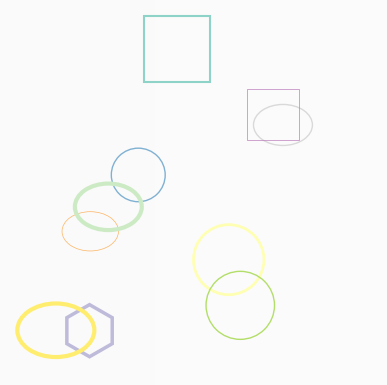[{"shape": "square", "thickness": 1.5, "radius": 0.43, "center": [0.457, 0.873]}, {"shape": "circle", "thickness": 2, "radius": 0.45, "center": [0.59, 0.326]}, {"shape": "hexagon", "thickness": 2.5, "radius": 0.34, "center": [0.231, 0.141]}, {"shape": "circle", "thickness": 1, "radius": 0.35, "center": [0.357, 0.546]}, {"shape": "oval", "thickness": 0.5, "radius": 0.36, "center": [0.233, 0.399]}, {"shape": "circle", "thickness": 1, "radius": 0.44, "center": [0.62, 0.207]}, {"shape": "oval", "thickness": 1, "radius": 0.38, "center": [0.73, 0.675]}, {"shape": "square", "thickness": 0.5, "radius": 0.34, "center": [0.705, 0.703]}, {"shape": "oval", "thickness": 3, "radius": 0.43, "center": [0.28, 0.463]}, {"shape": "oval", "thickness": 3, "radius": 0.5, "center": [0.144, 0.142]}]